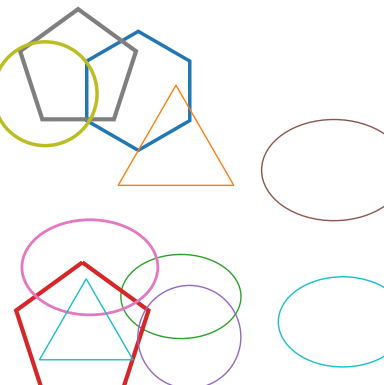[{"shape": "hexagon", "thickness": 2.5, "radius": 0.77, "center": [0.359, 0.764]}, {"shape": "triangle", "thickness": 1, "radius": 0.87, "center": [0.457, 0.605]}, {"shape": "oval", "thickness": 1, "radius": 0.78, "center": [0.47, 0.23]}, {"shape": "pentagon", "thickness": 3, "radius": 0.9, "center": [0.214, 0.138]}, {"shape": "circle", "thickness": 1, "radius": 0.67, "center": [0.492, 0.125]}, {"shape": "oval", "thickness": 1, "radius": 0.94, "center": [0.867, 0.558]}, {"shape": "oval", "thickness": 2, "radius": 0.88, "center": [0.233, 0.306]}, {"shape": "pentagon", "thickness": 3, "radius": 0.79, "center": [0.203, 0.818]}, {"shape": "circle", "thickness": 2.5, "radius": 0.67, "center": [0.117, 0.757]}, {"shape": "oval", "thickness": 1, "radius": 0.84, "center": [0.89, 0.164]}, {"shape": "triangle", "thickness": 1, "radius": 0.7, "center": [0.224, 0.136]}]